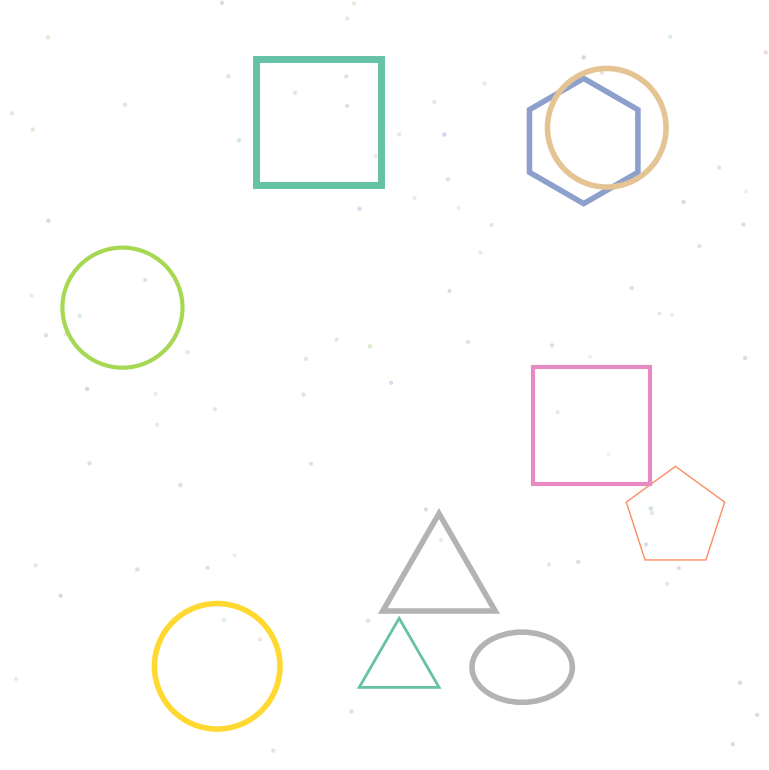[{"shape": "square", "thickness": 2.5, "radius": 0.41, "center": [0.414, 0.841]}, {"shape": "triangle", "thickness": 1, "radius": 0.3, "center": [0.518, 0.137]}, {"shape": "pentagon", "thickness": 0.5, "radius": 0.34, "center": [0.877, 0.327]}, {"shape": "hexagon", "thickness": 2, "radius": 0.41, "center": [0.758, 0.817]}, {"shape": "square", "thickness": 1.5, "radius": 0.38, "center": [0.768, 0.447]}, {"shape": "circle", "thickness": 1.5, "radius": 0.39, "center": [0.159, 0.6]}, {"shape": "circle", "thickness": 2, "radius": 0.41, "center": [0.282, 0.135]}, {"shape": "circle", "thickness": 2, "radius": 0.39, "center": [0.788, 0.834]}, {"shape": "oval", "thickness": 2, "radius": 0.33, "center": [0.678, 0.133]}, {"shape": "triangle", "thickness": 2, "radius": 0.42, "center": [0.57, 0.249]}]